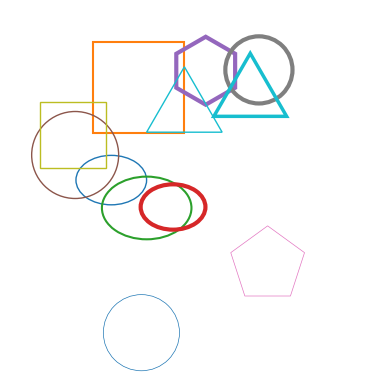[{"shape": "circle", "thickness": 0.5, "radius": 0.49, "center": [0.367, 0.136]}, {"shape": "oval", "thickness": 1, "radius": 0.46, "center": [0.289, 0.532]}, {"shape": "square", "thickness": 1.5, "radius": 0.59, "center": [0.36, 0.773]}, {"shape": "oval", "thickness": 1.5, "radius": 0.58, "center": [0.381, 0.46]}, {"shape": "oval", "thickness": 3, "radius": 0.42, "center": [0.449, 0.462]}, {"shape": "hexagon", "thickness": 3, "radius": 0.44, "center": [0.534, 0.816]}, {"shape": "circle", "thickness": 1, "radius": 0.56, "center": [0.195, 0.597]}, {"shape": "pentagon", "thickness": 0.5, "radius": 0.5, "center": [0.695, 0.313]}, {"shape": "circle", "thickness": 3, "radius": 0.44, "center": [0.673, 0.818]}, {"shape": "square", "thickness": 1, "radius": 0.43, "center": [0.19, 0.65]}, {"shape": "triangle", "thickness": 1, "radius": 0.57, "center": [0.479, 0.713]}, {"shape": "triangle", "thickness": 2.5, "radius": 0.55, "center": [0.65, 0.752]}]